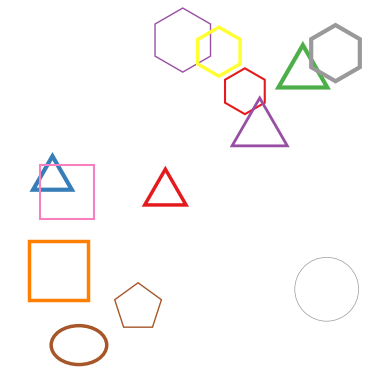[{"shape": "triangle", "thickness": 2.5, "radius": 0.31, "center": [0.43, 0.499]}, {"shape": "hexagon", "thickness": 1.5, "radius": 0.3, "center": [0.636, 0.763]}, {"shape": "triangle", "thickness": 3, "radius": 0.29, "center": [0.136, 0.536]}, {"shape": "triangle", "thickness": 3, "radius": 0.37, "center": [0.787, 0.809]}, {"shape": "hexagon", "thickness": 1, "radius": 0.42, "center": [0.475, 0.896]}, {"shape": "triangle", "thickness": 2, "radius": 0.41, "center": [0.675, 0.663]}, {"shape": "square", "thickness": 2.5, "radius": 0.39, "center": [0.152, 0.297]}, {"shape": "hexagon", "thickness": 2.5, "radius": 0.32, "center": [0.568, 0.866]}, {"shape": "oval", "thickness": 2.5, "radius": 0.36, "center": [0.205, 0.104]}, {"shape": "pentagon", "thickness": 1, "radius": 0.32, "center": [0.359, 0.202]}, {"shape": "square", "thickness": 1.5, "radius": 0.35, "center": [0.174, 0.501]}, {"shape": "circle", "thickness": 0.5, "radius": 0.41, "center": [0.849, 0.249]}, {"shape": "hexagon", "thickness": 3, "radius": 0.36, "center": [0.871, 0.862]}]